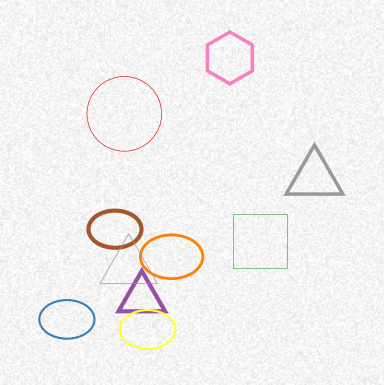[{"shape": "circle", "thickness": 0.5, "radius": 0.49, "center": [0.323, 0.704]}, {"shape": "oval", "thickness": 1.5, "radius": 0.36, "center": [0.174, 0.17]}, {"shape": "square", "thickness": 0.5, "radius": 0.35, "center": [0.675, 0.375]}, {"shape": "triangle", "thickness": 3, "radius": 0.35, "center": [0.368, 0.226]}, {"shape": "oval", "thickness": 2, "radius": 0.41, "center": [0.446, 0.333]}, {"shape": "oval", "thickness": 1.5, "radius": 0.36, "center": [0.383, 0.144]}, {"shape": "oval", "thickness": 3, "radius": 0.34, "center": [0.299, 0.405]}, {"shape": "hexagon", "thickness": 2.5, "radius": 0.34, "center": [0.597, 0.85]}, {"shape": "triangle", "thickness": 0.5, "radius": 0.43, "center": [0.334, 0.306]}, {"shape": "triangle", "thickness": 2.5, "radius": 0.42, "center": [0.817, 0.538]}]